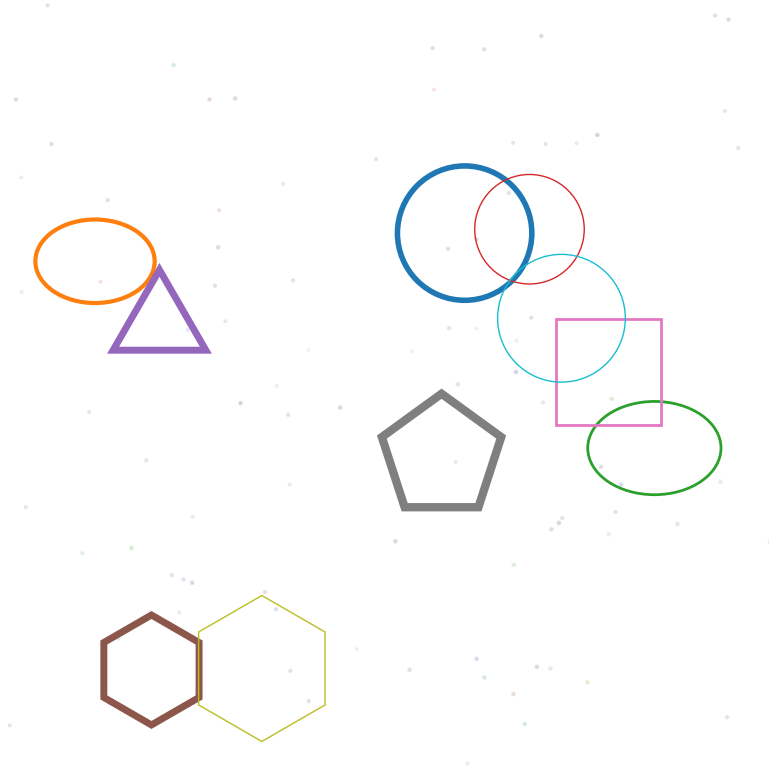[{"shape": "circle", "thickness": 2, "radius": 0.44, "center": [0.603, 0.697]}, {"shape": "oval", "thickness": 1.5, "radius": 0.39, "center": [0.123, 0.661]}, {"shape": "oval", "thickness": 1, "radius": 0.43, "center": [0.85, 0.418]}, {"shape": "circle", "thickness": 0.5, "radius": 0.36, "center": [0.688, 0.702]}, {"shape": "triangle", "thickness": 2.5, "radius": 0.35, "center": [0.207, 0.58]}, {"shape": "hexagon", "thickness": 2.5, "radius": 0.36, "center": [0.197, 0.13]}, {"shape": "square", "thickness": 1, "radius": 0.34, "center": [0.79, 0.517]}, {"shape": "pentagon", "thickness": 3, "radius": 0.41, "center": [0.573, 0.407]}, {"shape": "hexagon", "thickness": 0.5, "radius": 0.47, "center": [0.34, 0.132]}, {"shape": "circle", "thickness": 0.5, "radius": 0.41, "center": [0.729, 0.587]}]